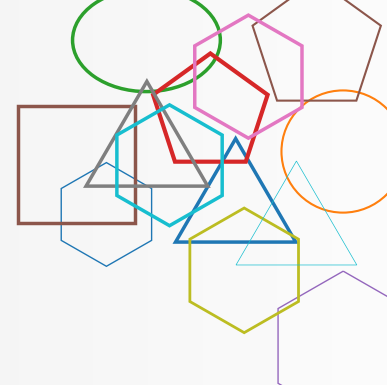[{"shape": "triangle", "thickness": 2.5, "radius": 0.9, "center": [0.608, 0.461]}, {"shape": "hexagon", "thickness": 1, "radius": 0.67, "center": [0.275, 0.443]}, {"shape": "circle", "thickness": 1.5, "radius": 0.79, "center": [0.885, 0.606]}, {"shape": "oval", "thickness": 2.5, "radius": 0.95, "center": [0.378, 0.896]}, {"shape": "pentagon", "thickness": 3, "radius": 0.78, "center": [0.543, 0.706]}, {"shape": "hexagon", "thickness": 1, "radius": 0.97, "center": [0.886, 0.102]}, {"shape": "square", "thickness": 2.5, "radius": 0.75, "center": [0.198, 0.573]}, {"shape": "pentagon", "thickness": 1.5, "radius": 0.87, "center": [0.817, 0.879]}, {"shape": "hexagon", "thickness": 2.5, "radius": 0.8, "center": [0.641, 0.801]}, {"shape": "triangle", "thickness": 2.5, "radius": 0.91, "center": [0.379, 0.607]}, {"shape": "hexagon", "thickness": 2, "radius": 0.81, "center": [0.63, 0.298]}, {"shape": "hexagon", "thickness": 2.5, "radius": 0.78, "center": [0.437, 0.571]}, {"shape": "triangle", "thickness": 0.5, "radius": 0.9, "center": [0.765, 0.402]}]